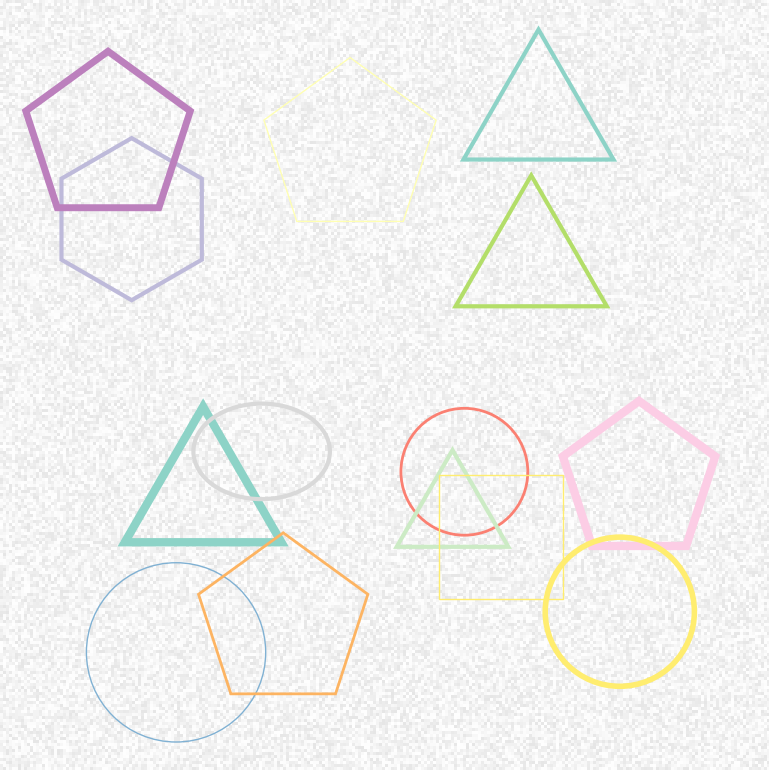[{"shape": "triangle", "thickness": 3, "radius": 0.59, "center": [0.264, 0.354]}, {"shape": "triangle", "thickness": 1.5, "radius": 0.56, "center": [0.699, 0.849]}, {"shape": "pentagon", "thickness": 0.5, "radius": 0.59, "center": [0.455, 0.808]}, {"shape": "hexagon", "thickness": 1.5, "radius": 0.53, "center": [0.171, 0.715]}, {"shape": "circle", "thickness": 1, "radius": 0.41, "center": [0.603, 0.387]}, {"shape": "circle", "thickness": 0.5, "radius": 0.58, "center": [0.229, 0.153]}, {"shape": "pentagon", "thickness": 1, "radius": 0.58, "center": [0.368, 0.192]}, {"shape": "triangle", "thickness": 1.5, "radius": 0.57, "center": [0.69, 0.659]}, {"shape": "pentagon", "thickness": 3, "radius": 0.52, "center": [0.83, 0.375]}, {"shape": "oval", "thickness": 1.5, "radius": 0.44, "center": [0.34, 0.414]}, {"shape": "pentagon", "thickness": 2.5, "radius": 0.56, "center": [0.14, 0.821]}, {"shape": "triangle", "thickness": 1.5, "radius": 0.42, "center": [0.588, 0.332]}, {"shape": "square", "thickness": 0.5, "radius": 0.4, "center": [0.651, 0.303]}, {"shape": "circle", "thickness": 2, "radius": 0.48, "center": [0.805, 0.206]}]